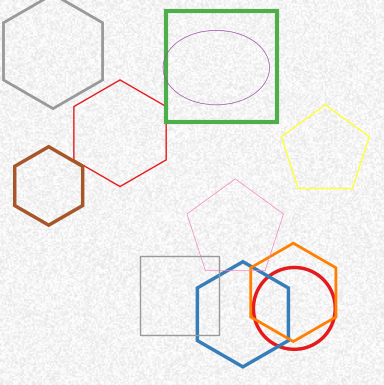[{"shape": "hexagon", "thickness": 1, "radius": 0.69, "center": [0.312, 0.654]}, {"shape": "circle", "thickness": 2.5, "radius": 0.53, "center": [0.764, 0.199]}, {"shape": "hexagon", "thickness": 2.5, "radius": 0.68, "center": [0.631, 0.184]}, {"shape": "square", "thickness": 3, "radius": 0.72, "center": [0.575, 0.828]}, {"shape": "oval", "thickness": 0.5, "radius": 0.69, "center": [0.562, 0.824]}, {"shape": "hexagon", "thickness": 2, "radius": 0.64, "center": [0.762, 0.241]}, {"shape": "pentagon", "thickness": 1, "radius": 0.6, "center": [0.845, 0.608]}, {"shape": "hexagon", "thickness": 2.5, "radius": 0.51, "center": [0.126, 0.517]}, {"shape": "pentagon", "thickness": 0.5, "radius": 0.66, "center": [0.611, 0.404]}, {"shape": "hexagon", "thickness": 2, "radius": 0.74, "center": [0.138, 0.867]}, {"shape": "square", "thickness": 1, "radius": 0.51, "center": [0.467, 0.232]}]